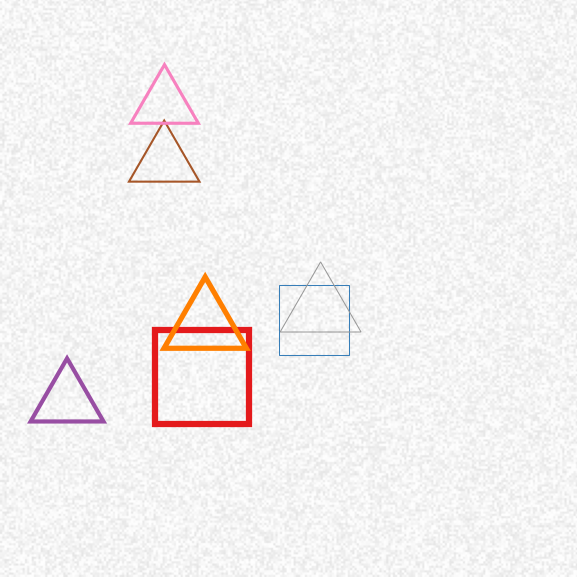[{"shape": "square", "thickness": 3, "radius": 0.41, "center": [0.35, 0.346]}, {"shape": "square", "thickness": 0.5, "radius": 0.3, "center": [0.544, 0.445]}, {"shape": "triangle", "thickness": 2, "radius": 0.36, "center": [0.116, 0.306]}, {"shape": "triangle", "thickness": 2.5, "radius": 0.41, "center": [0.355, 0.437]}, {"shape": "triangle", "thickness": 1, "radius": 0.35, "center": [0.284, 0.72]}, {"shape": "triangle", "thickness": 1.5, "radius": 0.34, "center": [0.285, 0.82]}, {"shape": "triangle", "thickness": 0.5, "radius": 0.4, "center": [0.555, 0.465]}]